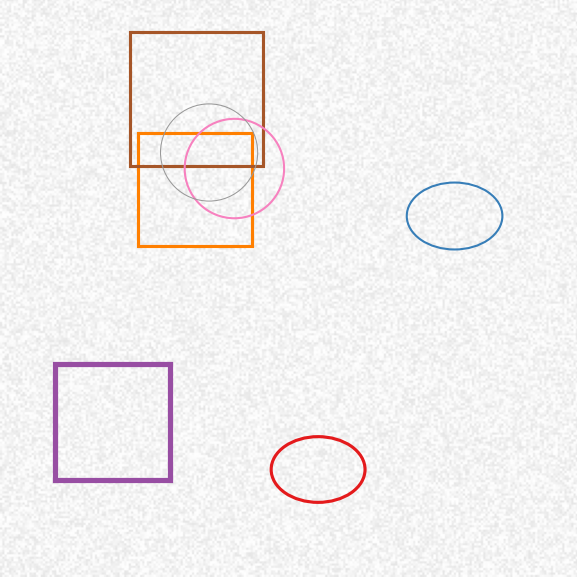[{"shape": "oval", "thickness": 1.5, "radius": 0.41, "center": [0.551, 0.186]}, {"shape": "oval", "thickness": 1, "radius": 0.41, "center": [0.787, 0.625]}, {"shape": "square", "thickness": 2.5, "radius": 0.5, "center": [0.195, 0.268]}, {"shape": "square", "thickness": 1.5, "radius": 0.49, "center": [0.338, 0.671]}, {"shape": "square", "thickness": 1.5, "radius": 0.58, "center": [0.341, 0.828]}, {"shape": "circle", "thickness": 1, "radius": 0.43, "center": [0.406, 0.707]}, {"shape": "circle", "thickness": 0.5, "radius": 0.42, "center": [0.362, 0.735]}]